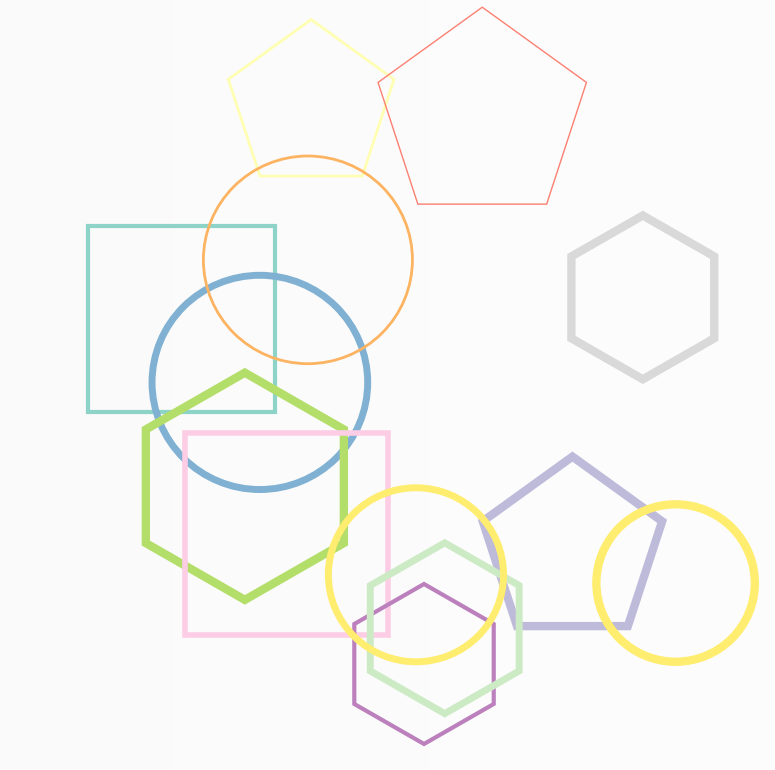[{"shape": "square", "thickness": 1.5, "radius": 0.6, "center": [0.234, 0.585]}, {"shape": "pentagon", "thickness": 1, "radius": 0.56, "center": [0.401, 0.862]}, {"shape": "pentagon", "thickness": 3, "radius": 0.61, "center": [0.739, 0.285]}, {"shape": "pentagon", "thickness": 0.5, "radius": 0.71, "center": [0.622, 0.849]}, {"shape": "circle", "thickness": 2.5, "radius": 0.7, "center": [0.335, 0.503]}, {"shape": "circle", "thickness": 1, "radius": 0.67, "center": [0.397, 0.663]}, {"shape": "hexagon", "thickness": 3, "radius": 0.74, "center": [0.316, 0.368]}, {"shape": "square", "thickness": 2, "radius": 0.66, "center": [0.37, 0.306]}, {"shape": "hexagon", "thickness": 3, "radius": 0.53, "center": [0.829, 0.614]}, {"shape": "hexagon", "thickness": 1.5, "radius": 0.52, "center": [0.547, 0.138]}, {"shape": "hexagon", "thickness": 2.5, "radius": 0.55, "center": [0.574, 0.184]}, {"shape": "circle", "thickness": 3, "radius": 0.51, "center": [0.872, 0.243]}, {"shape": "circle", "thickness": 2.5, "radius": 0.57, "center": [0.537, 0.254]}]